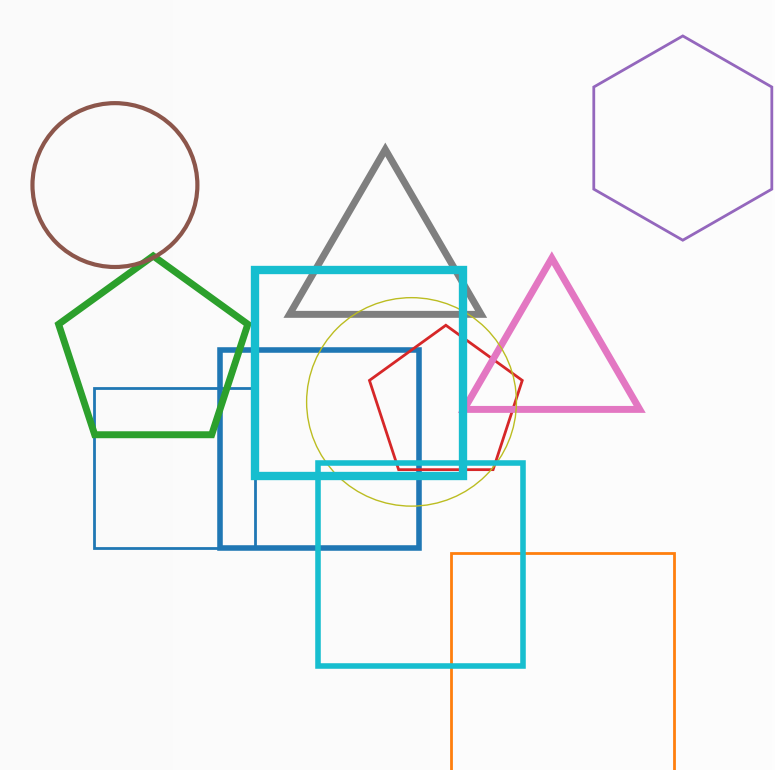[{"shape": "square", "thickness": 2, "radius": 0.64, "center": [0.413, 0.417]}, {"shape": "square", "thickness": 1, "radius": 0.52, "center": [0.225, 0.392]}, {"shape": "square", "thickness": 1, "radius": 0.72, "center": [0.726, 0.139]}, {"shape": "pentagon", "thickness": 2.5, "radius": 0.64, "center": [0.198, 0.539]}, {"shape": "pentagon", "thickness": 1, "radius": 0.52, "center": [0.575, 0.474]}, {"shape": "hexagon", "thickness": 1, "radius": 0.66, "center": [0.881, 0.821]}, {"shape": "circle", "thickness": 1.5, "radius": 0.53, "center": [0.148, 0.76]}, {"shape": "triangle", "thickness": 2.5, "radius": 0.65, "center": [0.712, 0.534]}, {"shape": "triangle", "thickness": 2.5, "radius": 0.71, "center": [0.497, 0.663]}, {"shape": "circle", "thickness": 0.5, "radius": 0.68, "center": [0.531, 0.478]}, {"shape": "square", "thickness": 2, "radius": 0.66, "center": [0.543, 0.267]}, {"shape": "square", "thickness": 3, "radius": 0.67, "center": [0.463, 0.515]}]